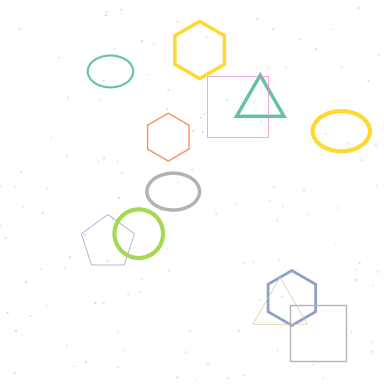[{"shape": "oval", "thickness": 1.5, "radius": 0.3, "center": [0.287, 0.814]}, {"shape": "triangle", "thickness": 2.5, "radius": 0.36, "center": [0.676, 0.733]}, {"shape": "hexagon", "thickness": 1, "radius": 0.31, "center": [0.437, 0.644]}, {"shape": "pentagon", "thickness": 0.5, "radius": 0.36, "center": [0.28, 0.37]}, {"shape": "hexagon", "thickness": 2, "radius": 0.36, "center": [0.758, 0.226]}, {"shape": "square", "thickness": 0.5, "radius": 0.39, "center": [0.617, 0.723]}, {"shape": "circle", "thickness": 3, "radius": 0.32, "center": [0.36, 0.393]}, {"shape": "oval", "thickness": 3, "radius": 0.37, "center": [0.886, 0.659]}, {"shape": "hexagon", "thickness": 2.5, "radius": 0.37, "center": [0.519, 0.87]}, {"shape": "triangle", "thickness": 0.5, "radius": 0.41, "center": [0.728, 0.199]}, {"shape": "square", "thickness": 1, "radius": 0.36, "center": [0.826, 0.135]}, {"shape": "oval", "thickness": 2.5, "radius": 0.34, "center": [0.45, 0.502]}]